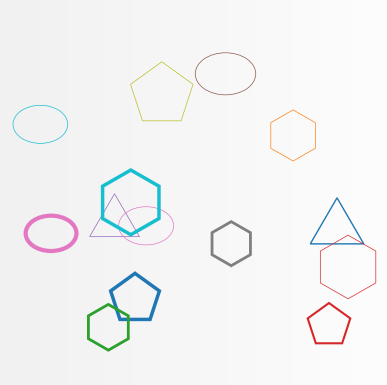[{"shape": "pentagon", "thickness": 2.5, "radius": 0.33, "center": [0.348, 0.224]}, {"shape": "triangle", "thickness": 1, "radius": 0.4, "center": [0.87, 0.406]}, {"shape": "hexagon", "thickness": 0.5, "radius": 0.33, "center": [0.756, 0.648]}, {"shape": "hexagon", "thickness": 2, "radius": 0.3, "center": [0.28, 0.15]}, {"shape": "hexagon", "thickness": 0.5, "radius": 0.41, "center": [0.898, 0.307]}, {"shape": "pentagon", "thickness": 1.5, "radius": 0.29, "center": [0.849, 0.155]}, {"shape": "triangle", "thickness": 0.5, "radius": 0.37, "center": [0.296, 0.422]}, {"shape": "oval", "thickness": 0.5, "radius": 0.39, "center": [0.582, 0.808]}, {"shape": "oval", "thickness": 0.5, "radius": 0.35, "center": [0.377, 0.413]}, {"shape": "oval", "thickness": 3, "radius": 0.33, "center": [0.132, 0.394]}, {"shape": "hexagon", "thickness": 2, "radius": 0.29, "center": [0.597, 0.367]}, {"shape": "pentagon", "thickness": 0.5, "radius": 0.42, "center": [0.418, 0.755]}, {"shape": "oval", "thickness": 0.5, "radius": 0.35, "center": [0.104, 0.677]}, {"shape": "hexagon", "thickness": 2.5, "radius": 0.42, "center": [0.338, 0.474]}]